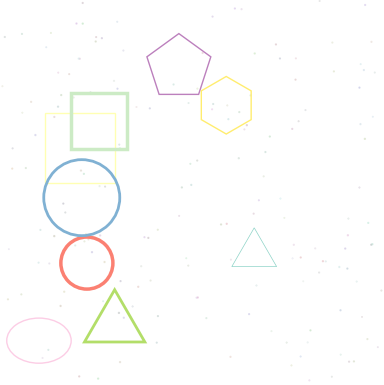[{"shape": "triangle", "thickness": 0.5, "radius": 0.34, "center": [0.66, 0.341]}, {"shape": "square", "thickness": 1, "radius": 0.45, "center": [0.209, 0.616]}, {"shape": "circle", "thickness": 2.5, "radius": 0.34, "center": [0.226, 0.317]}, {"shape": "circle", "thickness": 2, "radius": 0.49, "center": [0.212, 0.487]}, {"shape": "triangle", "thickness": 2, "radius": 0.45, "center": [0.298, 0.157]}, {"shape": "oval", "thickness": 1, "radius": 0.42, "center": [0.101, 0.115]}, {"shape": "pentagon", "thickness": 1, "radius": 0.44, "center": [0.465, 0.825]}, {"shape": "square", "thickness": 2.5, "radius": 0.36, "center": [0.258, 0.686]}, {"shape": "hexagon", "thickness": 1, "radius": 0.37, "center": [0.588, 0.727]}]